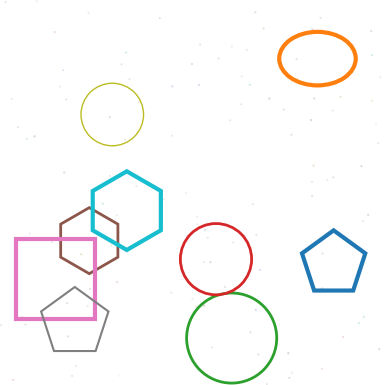[{"shape": "pentagon", "thickness": 3, "radius": 0.43, "center": [0.867, 0.315]}, {"shape": "oval", "thickness": 3, "radius": 0.5, "center": [0.825, 0.848]}, {"shape": "circle", "thickness": 2, "radius": 0.59, "center": [0.602, 0.122]}, {"shape": "circle", "thickness": 2, "radius": 0.46, "center": [0.561, 0.327]}, {"shape": "hexagon", "thickness": 2, "radius": 0.43, "center": [0.232, 0.375]}, {"shape": "square", "thickness": 3, "radius": 0.52, "center": [0.144, 0.275]}, {"shape": "pentagon", "thickness": 1.5, "radius": 0.46, "center": [0.194, 0.163]}, {"shape": "circle", "thickness": 1, "radius": 0.41, "center": [0.292, 0.703]}, {"shape": "hexagon", "thickness": 3, "radius": 0.51, "center": [0.329, 0.453]}]